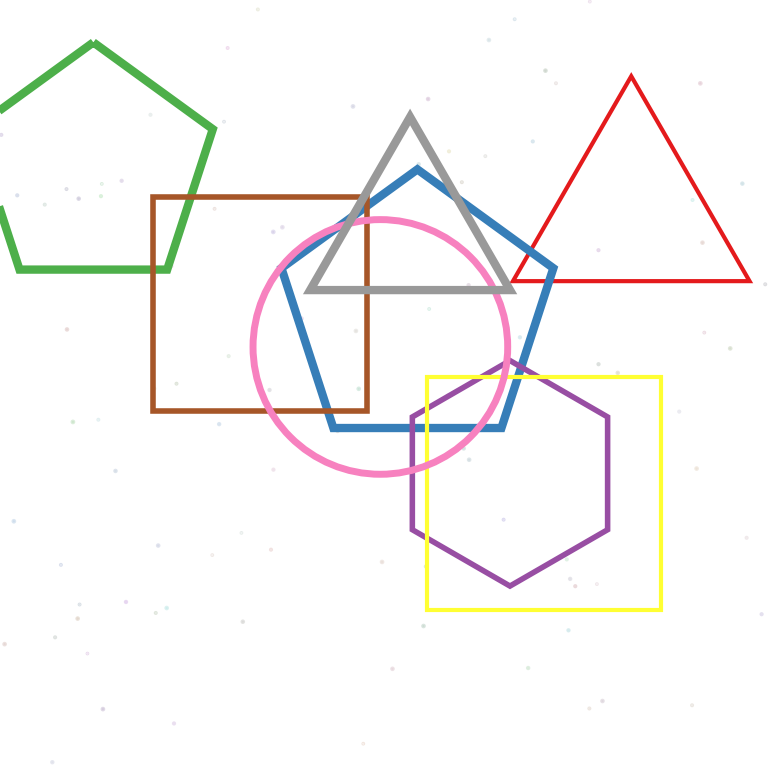[{"shape": "triangle", "thickness": 1.5, "radius": 0.89, "center": [0.82, 0.724]}, {"shape": "pentagon", "thickness": 3, "radius": 0.93, "center": [0.542, 0.594]}, {"shape": "pentagon", "thickness": 3, "radius": 0.82, "center": [0.121, 0.782]}, {"shape": "hexagon", "thickness": 2, "radius": 0.73, "center": [0.662, 0.385]}, {"shape": "square", "thickness": 1.5, "radius": 0.76, "center": [0.706, 0.359]}, {"shape": "square", "thickness": 2, "radius": 0.69, "center": [0.338, 0.605]}, {"shape": "circle", "thickness": 2.5, "radius": 0.83, "center": [0.494, 0.549]}, {"shape": "triangle", "thickness": 3, "radius": 0.75, "center": [0.533, 0.698]}]